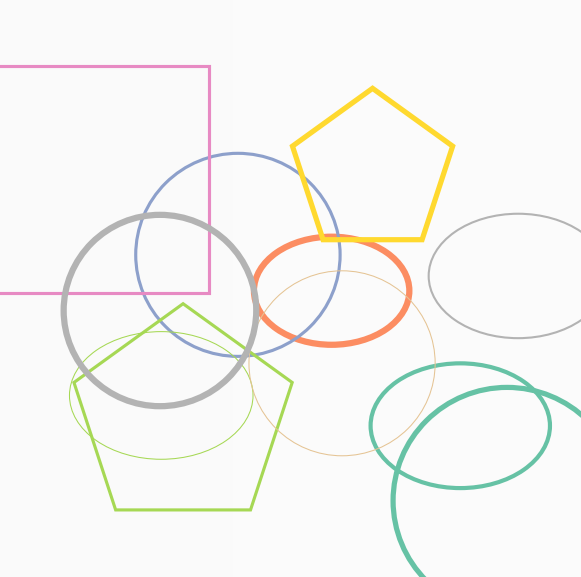[{"shape": "oval", "thickness": 2, "radius": 0.77, "center": [0.792, 0.262]}, {"shape": "circle", "thickness": 2.5, "radius": 0.98, "center": [0.872, 0.132]}, {"shape": "oval", "thickness": 3, "radius": 0.67, "center": [0.571, 0.496]}, {"shape": "circle", "thickness": 1.5, "radius": 0.88, "center": [0.409, 0.558]}, {"shape": "square", "thickness": 1.5, "radius": 0.98, "center": [0.163, 0.689]}, {"shape": "pentagon", "thickness": 1.5, "radius": 0.99, "center": [0.315, 0.276]}, {"shape": "oval", "thickness": 0.5, "radius": 0.79, "center": [0.277, 0.314]}, {"shape": "pentagon", "thickness": 2.5, "radius": 0.72, "center": [0.641, 0.701]}, {"shape": "circle", "thickness": 0.5, "radius": 0.8, "center": [0.588, 0.37]}, {"shape": "circle", "thickness": 3, "radius": 0.83, "center": [0.275, 0.461]}, {"shape": "oval", "thickness": 1, "radius": 0.77, "center": [0.891, 0.521]}]